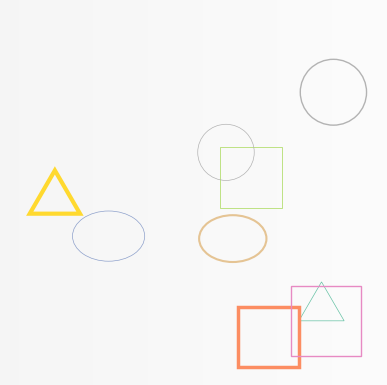[{"shape": "triangle", "thickness": 0.5, "radius": 0.34, "center": [0.83, 0.2]}, {"shape": "square", "thickness": 2.5, "radius": 0.39, "center": [0.692, 0.125]}, {"shape": "oval", "thickness": 0.5, "radius": 0.47, "center": [0.28, 0.387]}, {"shape": "square", "thickness": 1, "radius": 0.45, "center": [0.841, 0.167]}, {"shape": "square", "thickness": 0.5, "radius": 0.4, "center": [0.648, 0.539]}, {"shape": "triangle", "thickness": 3, "radius": 0.37, "center": [0.142, 0.482]}, {"shape": "oval", "thickness": 1.5, "radius": 0.43, "center": [0.601, 0.38]}, {"shape": "circle", "thickness": 1, "radius": 0.43, "center": [0.86, 0.76]}, {"shape": "circle", "thickness": 0.5, "radius": 0.36, "center": [0.583, 0.604]}]